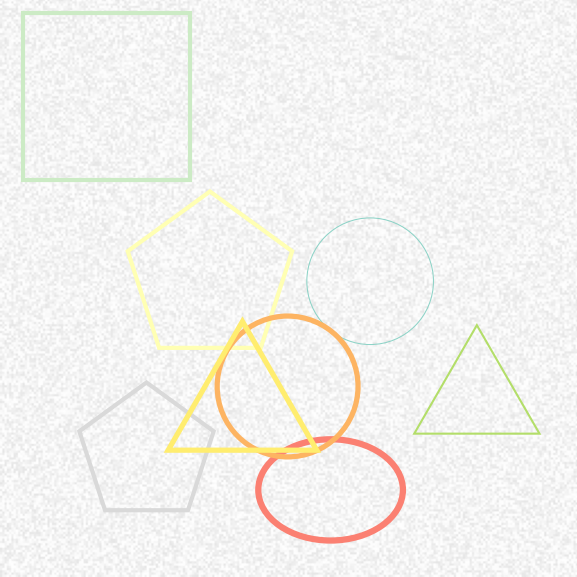[{"shape": "circle", "thickness": 0.5, "radius": 0.55, "center": [0.641, 0.512]}, {"shape": "pentagon", "thickness": 2, "radius": 0.75, "center": [0.364, 0.518]}, {"shape": "oval", "thickness": 3, "radius": 0.63, "center": [0.572, 0.151]}, {"shape": "circle", "thickness": 2.5, "radius": 0.61, "center": [0.498, 0.33]}, {"shape": "triangle", "thickness": 1, "radius": 0.63, "center": [0.826, 0.311]}, {"shape": "pentagon", "thickness": 2, "radius": 0.61, "center": [0.254, 0.215]}, {"shape": "square", "thickness": 2, "radius": 0.72, "center": [0.184, 0.832]}, {"shape": "triangle", "thickness": 2.5, "radius": 0.74, "center": [0.42, 0.294]}]